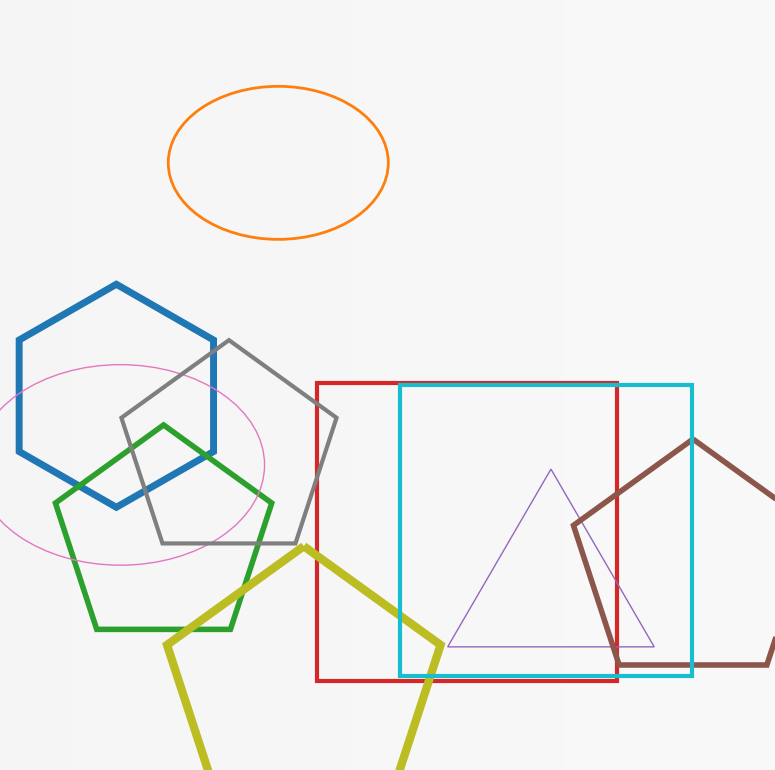[{"shape": "hexagon", "thickness": 2.5, "radius": 0.72, "center": [0.15, 0.486]}, {"shape": "oval", "thickness": 1, "radius": 0.71, "center": [0.359, 0.789]}, {"shape": "pentagon", "thickness": 2, "radius": 0.73, "center": [0.211, 0.301]}, {"shape": "square", "thickness": 1.5, "radius": 0.97, "center": [0.602, 0.309]}, {"shape": "triangle", "thickness": 0.5, "radius": 0.77, "center": [0.711, 0.237]}, {"shape": "pentagon", "thickness": 2, "radius": 0.81, "center": [0.894, 0.268]}, {"shape": "oval", "thickness": 0.5, "radius": 0.93, "center": [0.155, 0.396]}, {"shape": "pentagon", "thickness": 1.5, "radius": 0.73, "center": [0.295, 0.412]}, {"shape": "pentagon", "thickness": 3, "radius": 0.93, "center": [0.392, 0.105]}, {"shape": "square", "thickness": 1.5, "radius": 0.94, "center": [0.705, 0.311]}]